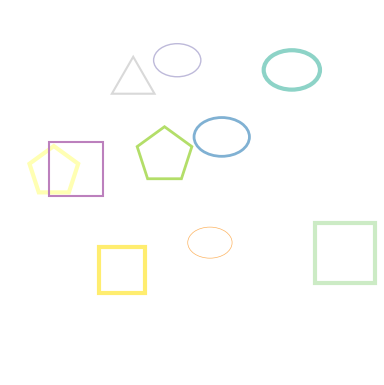[{"shape": "oval", "thickness": 3, "radius": 0.37, "center": [0.758, 0.818]}, {"shape": "pentagon", "thickness": 3, "radius": 0.33, "center": [0.14, 0.554]}, {"shape": "oval", "thickness": 1, "radius": 0.31, "center": [0.46, 0.844]}, {"shape": "oval", "thickness": 2, "radius": 0.36, "center": [0.576, 0.644]}, {"shape": "oval", "thickness": 0.5, "radius": 0.29, "center": [0.545, 0.37]}, {"shape": "pentagon", "thickness": 2, "radius": 0.37, "center": [0.427, 0.596]}, {"shape": "triangle", "thickness": 1.5, "radius": 0.32, "center": [0.346, 0.789]}, {"shape": "square", "thickness": 1.5, "radius": 0.35, "center": [0.198, 0.561]}, {"shape": "square", "thickness": 3, "radius": 0.39, "center": [0.896, 0.342]}, {"shape": "square", "thickness": 3, "radius": 0.3, "center": [0.316, 0.3]}]